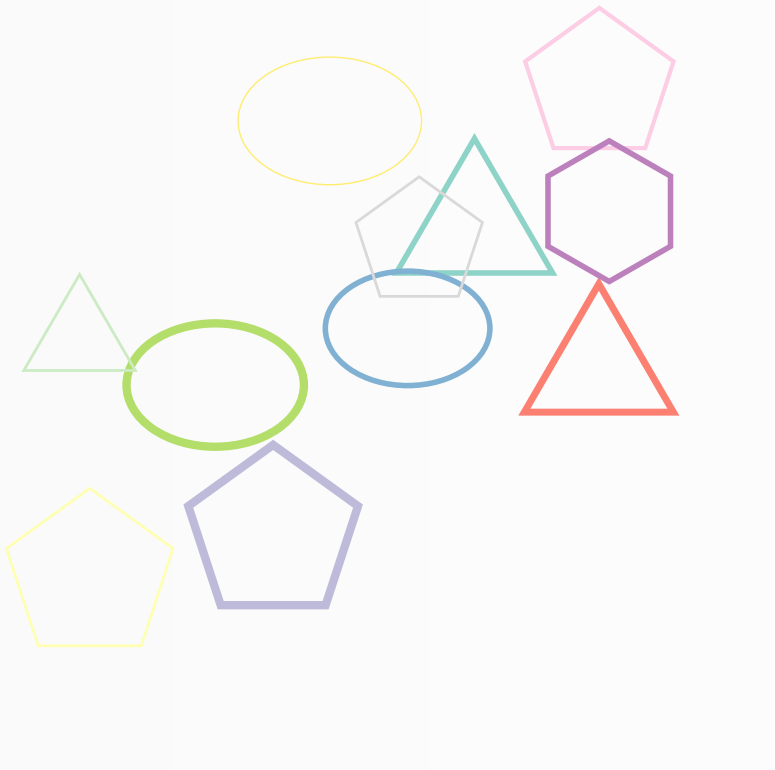[{"shape": "triangle", "thickness": 2, "radius": 0.58, "center": [0.612, 0.704]}, {"shape": "pentagon", "thickness": 1, "radius": 0.57, "center": [0.116, 0.253]}, {"shape": "pentagon", "thickness": 3, "radius": 0.58, "center": [0.352, 0.307]}, {"shape": "triangle", "thickness": 2.5, "radius": 0.56, "center": [0.773, 0.52]}, {"shape": "oval", "thickness": 2, "radius": 0.53, "center": [0.526, 0.574]}, {"shape": "oval", "thickness": 3, "radius": 0.57, "center": [0.278, 0.5]}, {"shape": "pentagon", "thickness": 1.5, "radius": 0.5, "center": [0.773, 0.889]}, {"shape": "pentagon", "thickness": 1, "radius": 0.43, "center": [0.541, 0.685]}, {"shape": "hexagon", "thickness": 2, "radius": 0.46, "center": [0.786, 0.726]}, {"shape": "triangle", "thickness": 1, "radius": 0.42, "center": [0.103, 0.56]}, {"shape": "oval", "thickness": 0.5, "radius": 0.59, "center": [0.426, 0.843]}]